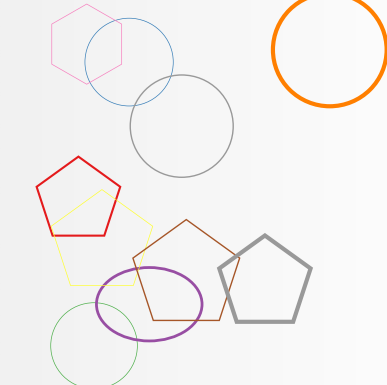[{"shape": "pentagon", "thickness": 1.5, "radius": 0.57, "center": [0.202, 0.48]}, {"shape": "circle", "thickness": 0.5, "radius": 0.57, "center": [0.333, 0.839]}, {"shape": "circle", "thickness": 0.5, "radius": 0.56, "center": [0.243, 0.102]}, {"shape": "oval", "thickness": 2, "radius": 0.68, "center": [0.385, 0.21]}, {"shape": "circle", "thickness": 3, "radius": 0.73, "center": [0.851, 0.871]}, {"shape": "pentagon", "thickness": 0.5, "radius": 0.69, "center": [0.263, 0.37]}, {"shape": "pentagon", "thickness": 1, "radius": 0.72, "center": [0.481, 0.285]}, {"shape": "hexagon", "thickness": 0.5, "radius": 0.52, "center": [0.224, 0.885]}, {"shape": "circle", "thickness": 1, "radius": 0.66, "center": [0.469, 0.672]}, {"shape": "pentagon", "thickness": 3, "radius": 0.62, "center": [0.684, 0.264]}]